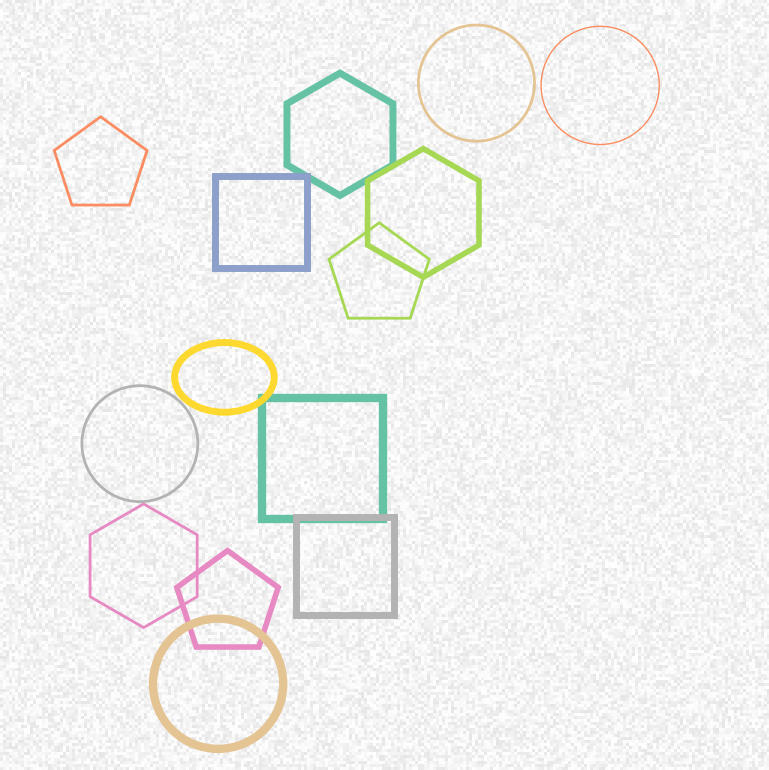[{"shape": "hexagon", "thickness": 2.5, "radius": 0.4, "center": [0.441, 0.826]}, {"shape": "square", "thickness": 3, "radius": 0.39, "center": [0.418, 0.404]}, {"shape": "circle", "thickness": 0.5, "radius": 0.38, "center": [0.779, 0.889]}, {"shape": "pentagon", "thickness": 1, "radius": 0.32, "center": [0.131, 0.785]}, {"shape": "square", "thickness": 2.5, "radius": 0.3, "center": [0.339, 0.711]}, {"shape": "pentagon", "thickness": 2, "radius": 0.35, "center": [0.296, 0.216]}, {"shape": "hexagon", "thickness": 1, "radius": 0.4, "center": [0.187, 0.265]}, {"shape": "pentagon", "thickness": 1, "radius": 0.34, "center": [0.492, 0.642]}, {"shape": "hexagon", "thickness": 2, "radius": 0.42, "center": [0.55, 0.723]}, {"shape": "oval", "thickness": 2.5, "radius": 0.32, "center": [0.291, 0.51]}, {"shape": "circle", "thickness": 3, "radius": 0.42, "center": [0.283, 0.112]}, {"shape": "circle", "thickness": 1, "radius": 0.38, "center": [0.619, 0.892]}, {"shape": "square", "thickness": 2.5, "radius": 0.32, "center": [0.448, 0.265]}, {"shape": "circle", "thickness": 1, "radius": 0.38, "center": [0.182, 0.424]}]